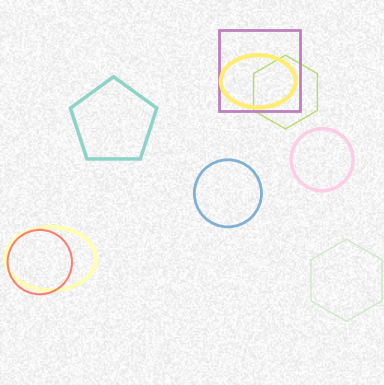[{"shape": "pentagon", "thickness": 2.5, "radius": 0.59, "center": [0.295, 0.683]}, {"shape": "oval", "thickness": 3, "radius": 0.59, "center": [0.132, 0.328]}, {"shape": "circle", "thickness": 1.5, "radius": 0.42, "center": [0.103, 0.319]}, {"shape": "circle", "thickness": 2, "radius": 0.44, "center": [0.592, 0.498]}, {"shape": "hexagon", "thickness": 1, "radius": 0.48, "center": [0.741, 0.761]}, {"shape": "circle", "thickness": 2.5, "radius": 0.4, "center": [0.837, 0.585]}, {"shape": "square", "thickness": 2, "radius": 0.52, "center": [0.674, 0.816]}, {"shape": "hexagon", "thickness": 1, "radius": 0.53, "center": [0.9, 0.272]}, {"shape": "oval", "thickness": 3, "radius": 0.49, "center": [0.671, 0.789]}]